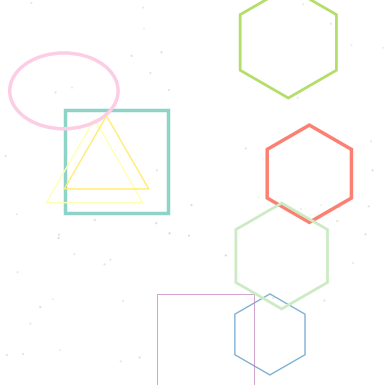[{"shape": "square", "thickness": 2.5, "radius": 0.67, "center": [0.302, 0.58]}, {"shape": "triangle", "thickness": 1, "radius": 0.72, "center": [0.245, 0.546]}, {"shape": "hexagon", "thickness": 2.5, "radius": 0.63, "center": [0.803, 0.549]}, {"shape": "hexagon", "thickness": 1, "radius": 0.53, "center": [0.701, 0.131]}, {"shape": "hexagon", "thickness": 2, "radius": 0.72, "center": [0.749, 0.89]}, {"shape": "oval", "thickness": 2.5, "radius": 0.7, "center": [0.166, 0.764]}, {"shape": "square", "thickness": 0.5, "radius": 0.63, "center": [0.534, 0.109]}, {"shape": "hexagon", "thickness": 2, "radius": 0.69, "center": [0.732, 0.335]}, {"shape": "triangle", "thickness": 1, "radius": 0.63, "center": [0.277, 0.573]}]